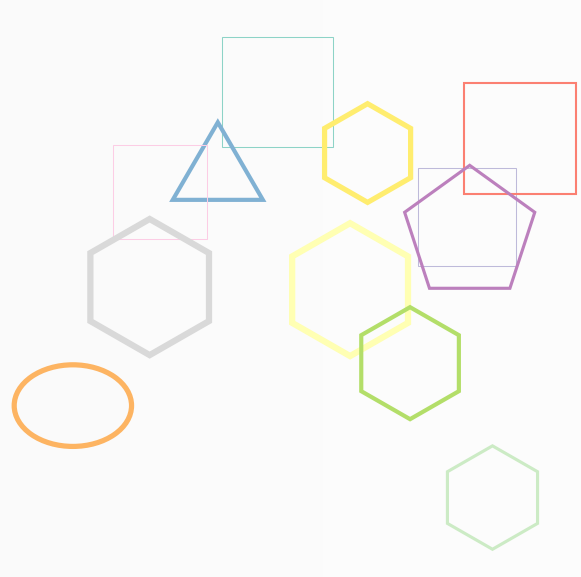[{"shape": "square", "thickness": 0.5, "radius": 0.48, "center": [0.477, 0.84]}, {"shape": "hexagon", "thickness": 3, "radius": 0.58, "center": [0.602, 0.498]}, {"shape": "square", "thickness": 0.5, "radius": 0.42, "center": [0.804, 0.623]}, {"shape": "square", "thickness": 1, "radius": 0.48, "center": [0.894, 0.759]}, {"shape": "triangle", "thickness": 2, "radius": 0.45, "center": [0.375, 0.698]}, {"shape": "oval", "thickness": 2.5, "radius": 0.5, "center": [0.125, 0.297]}, {"shape": "hexagon", "thickness": 2, "radius": 0.48, "center": [0.705, 0.37]}, {"shape": "square", "thickness": 0.5, "radius": 0.41, "center": [0.275, 0.666]}, {"shape": "hexagon", "thickness": 3, "radius": 0.59, "center": [0.258, 0.502]}, {"shape": "pentagon", "thickness": 1.5, "radius": 0.59, "center": [0.808, 0.595]}, {"shape": "hexagon", "thickness": 1.5, "radius": 0.45, "center": [0.847, 0.138]}, {"shape": "hexagon", "thickness": 2.5, "radius": 0.43, "center": [0.632, 0.734]}]